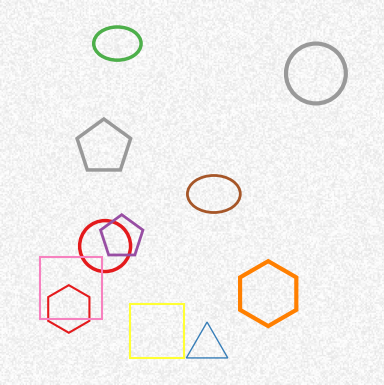[{"shape": "circle", "thickness": 2.5, "radius": 0.33, "center": [0.273, 0.361]}, {"shape": "hexagon", "thickness": 1.5, "radius": 0.31, "center": [0.179, 0.197]}, {"shape": "triangle", "thickness": 1, "radius": 0.31, "center": [0.538, 0.101]}, {"shape": "oval", "thickness": 2.5, "radius": 0.31, "center": [0.305, 0.887]}, {"shape": "pentagon", "thickness": 2, "radius": 0.29, "center": [0.316, 0.385]}, {"shape": "hexagon", "thickness": 3, "radius": 0.42, "center": [0.697, 0.237]}, {"shape": "square", "thickness": 1.5, "radius": 0.35, "center": [0.408, 0.14]}, {"shape": "oval", "thickness": 2, "radius": 0.34, "center": [0.555, 0.496]}, {"shape": "square", "thickness": 1.5, "radius": 0.4, "center": [0.185, 0.252]}, {"shape": "pentagon", "thickness": 2.5, "radius": 0.37, "center": [0.27, 0.618]}, {"shape": "circle", "thickness": 3, "radius": 0.39, "center": [0.821, 0.809]}]